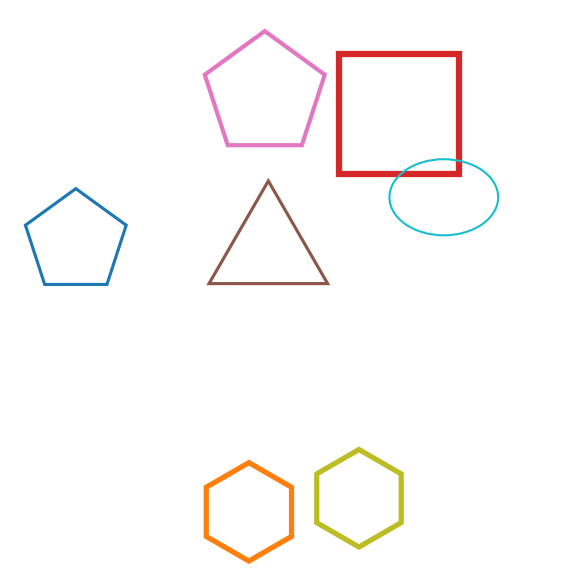[{"shape": "pentagon", "thickness": 1.5, "radius": 0.46, "center": [0.131, 0.581]}, {"shape": "hexagon", "thickness": 2.5, "radius": 0.43, "center": [0.431, 0.113]}, {"shape": "square", "thickness": 3, "radius": 0.52, "center": [0.691, 0.802]}, {"shape": "triangle", "thickness": 1.5, "radius": 0.59, "center": [0.465, 0.567]}, {"shape": "pentagon", "thickness": 2, "radius": 0.55, "center": [0.458, 0.836]}, {"shape": "hexagon", "thickness": 2.5, "radius": 0.42, "center": [0.622, 0.136]}, {"shape": "oval", "thickness": 1, "radius": 0.47, "center": [0.769, 0.658]}]